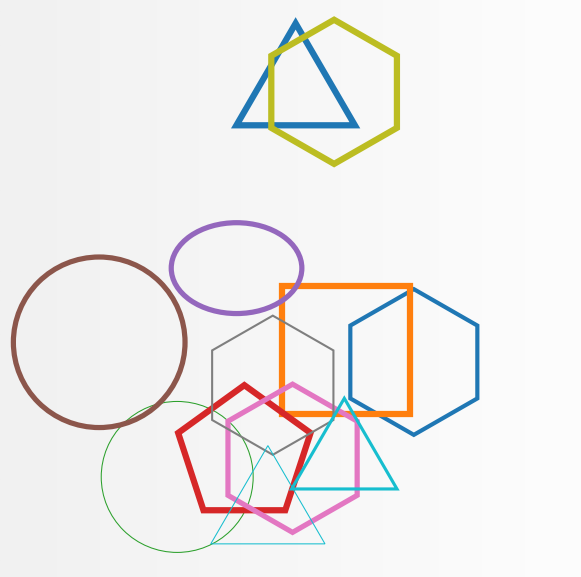[{"shape": "triangle", "thickness": 3, "radius": 0.59, "center": [0.509, 0.841]}, {"shape": "hexagon", "thickness": 2, "radius": 0.63, "center": [0.712, 0.372]}, {"shape": "square", "thickness": 3, "radius": 0.55, "center": [0.595, 0.393]}, {"shape": "circle", "thickness": 0.5, "radius": 0.65, "center": [0.305, 0.173]}, {"shape": "pentagon", "thickness": 3, "radius": 0.6, "center": [0.42, 0.212]}, {"shape": "oval", "thickness": 2.5, "radius": 0.56, "center": [0.407, 0.535]}, {"shape": "circle", "thickness": 2.5, "radius": 0.74, "center": [0.171, 0.406]}, {"shape": "hexagon", "thickness": 2.5, "radius": 0.64, "center": [0.503, 0.206]}, {"shape": "hexagon", "thickness": 1, "radius": 0.6, "center": [0.469, 0.332]}, {"shape": "hexagon", "thickness": 3, "radius": 0.62, "center": [0.575, 0.84]}, {"shape": "triangle", "thickness": 1.5, "radius": 0.52, "center": [0.592, 0.205]}, {"shape": "triangle", "thickness": 0.5, "radius": 0.57, "center": [0.461, 0.114]}]